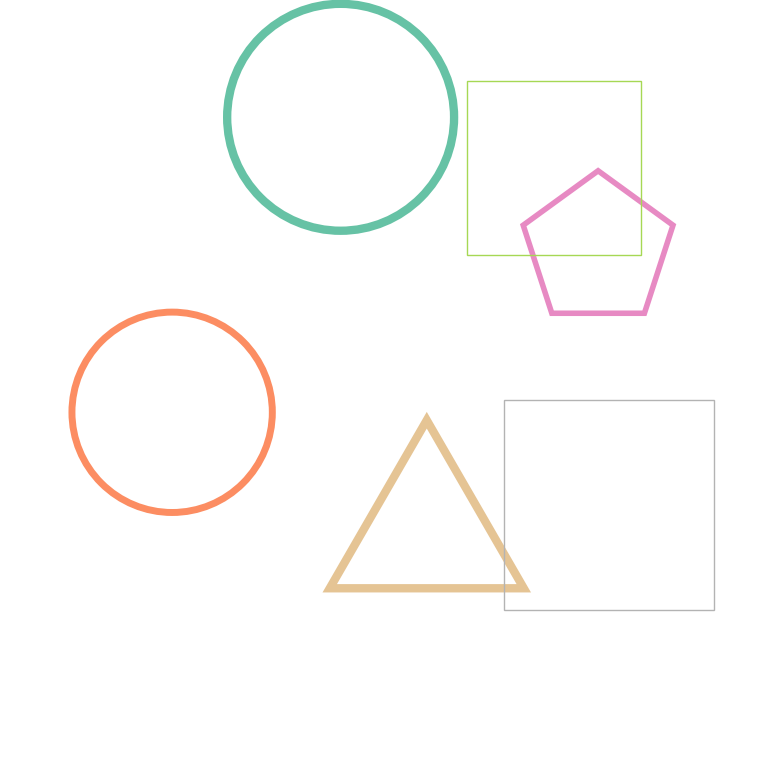[{"shape": "circle", "thickness": 3, "radius": 0.74, "center": [0.442, 0.848]}, {"shape": "circle", "thickness": 2.5, "radius": 0.65, "center": [0.224, 0.465]}, {"shape": "pentagon", "thickness": 2, "radius": 0.51, "center": [0.777, 0.676]}, {"shape": "square", "thickness": 0.5, "radius": 0.56, "center": [0.719, 0.781]}, {"shape": "triangle", "thickness": 3, "radius": 0.73, "center": [0.554, 0.309]}, {"shape": "square", "thickness": 0.5, "radius": 0.68, "center": [0.791, 0.344]}]